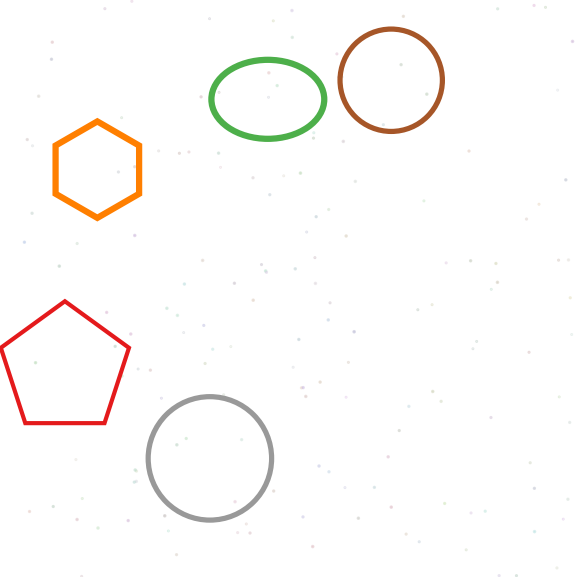[{"shape": "pentagon", "thickness": 2, "radius": 0.58, "center": [0.112, 0.361]}, {"shape": "oval", "thickness": 3, "radius": 0.49, "center": [0.464, 0.827]}, {"shape": "hexagon", "thickness": 3, "radius": 0.42, "center": [0.169, 0.705]}, {"shape": "circle", "thickness": 2.5, "radius": 0.44, "center": [0.677, 0.86]}, {"shape": "circle", "thickness": 2.5, "radius": 0.53, "center": [0.363, 0.205]}]